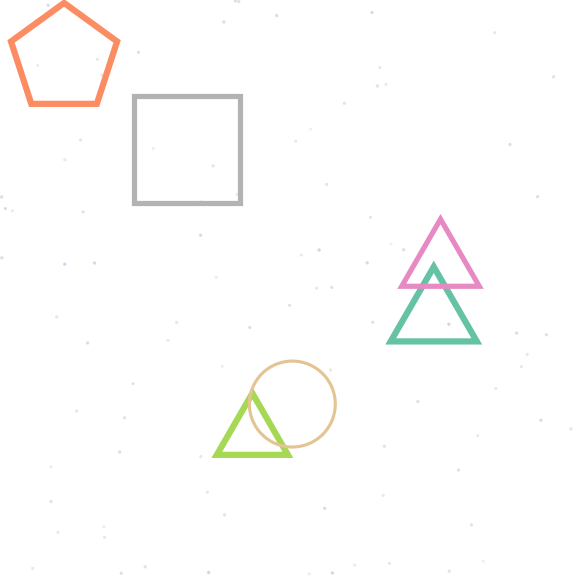[{"shape": "triangle", "thickness": 3, "radius": 0.43, "center": [0.751, 0.451]}, {"shape": "pentagon", "thickness": 3, "radius": 0.48, "center": [0.111, 0.897]}, {"shape": "triangle", "thickness": 2.5, "radius": 0.39, "center": [0.763, 0.542]}, {"shape": "triangle", "thickness": 3, "radius": 0.36, "center": [0.437, 0.247]}, {"shape": "circle", "thickness": 1.5, "radius": 0.37, "center": [0.506, 0.299]}, {"shape": "square", "thickness": 2.5, "radius": 0.46, "center": [0.324, 0.74]}]